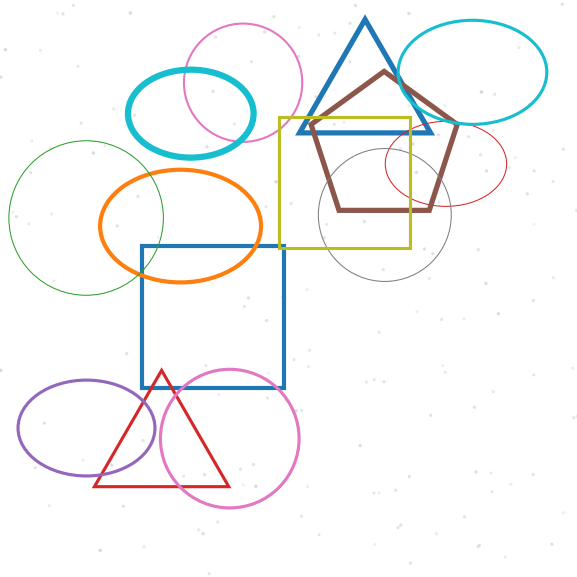[{"shape": "square", "thickness": 2, "radius": 0.61, "center": [0.368, 0.451]}, {"shape": "triangle", "thickness": 2.5, "radius": 0.65, "center": [0.632, 0.834]}, {"shape": "oval", "thickness": 2, "radius": 0.7, "center": [0.313, 0.608]}, {"shape": "circle", "thickness": 0.5, "radius": 0.67, "center": [0.149, 0.622]}, {"shape": "triangle", "thickness": 1.5, "radius": 0.67, "center": [0.28, 0.224]}, {"shape": "oval", "thickness": 0.5, "radius": 0.53, "center": [0.772, 0.715]}, {"shape": "oval", "thickness": 1.5, "radius": 0.59, "center": [0.15, 0.258]}, {"shape": "pentagon", "thickness": 2.5, "radius": 0.66, "center": [0.665, 0.742]}, {"shape": "circle", "thickness": 1.5, "radius": 0.6, "center": [0.398, 0.24]}, {"shape": "circle", "thickness": 1, "radius": 0.51, "center": [0.421, 0.856]}, {"shape": "circle", "thickness": 0.5, "radius": 0.58, "center": [0.666, 0.627]}, {"shape": "square", "thickness": 1.5, "radius": 0.57, "center": [0.597, 0.683]}, {"shape": "oval", "thickness": 1.5, "radius": 0.64, "center": [0.818, 0.874]}, {"shape": "oval", "thickness": 3, "radius": 0.54, "center": [0.33, 0.802]}]